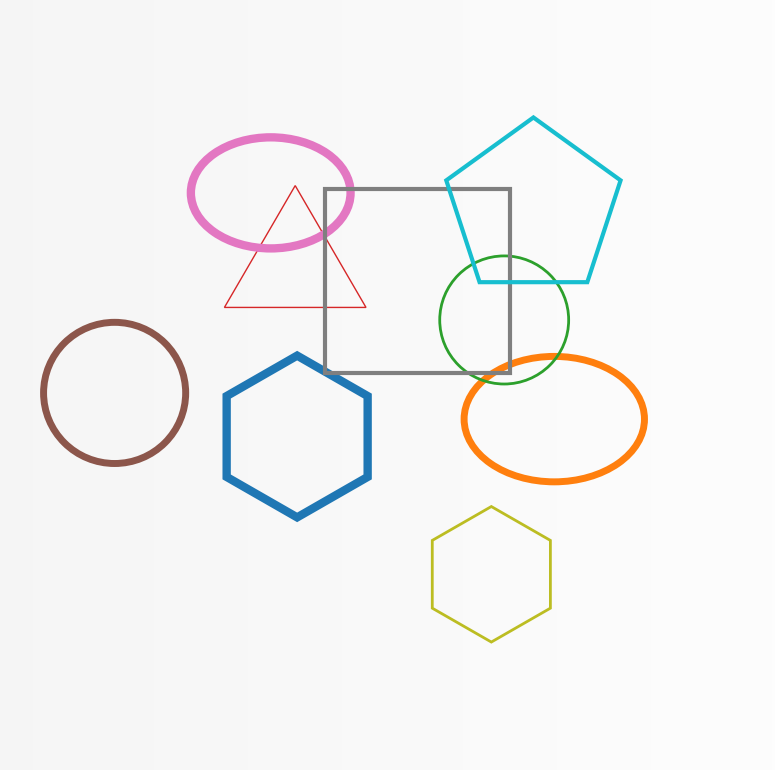[{"shape": "hexagon", "thickness": 3, "radius": 0.53, "center": [0.383, 0.433]}, {"shape": "oval", "thickness": 2.5, "radius": 0.58, "center": [0.715, 0.456]}, {"shape": "circle", "thickness": 1, "radius": 0.42, "center": [0.651, 0.584]}, {"shape": "triangle", "thickness": 0.5, "radius": 0.53, "center": [0.381, 0.653]}, {"shape": "circle", "thickness": 2.5, "radius": 0.46, "center": [0.148, 0.49]}, {"shape": "oval", "thickness": 3, "radius": 0.52, "center": [0.349, 0.75]}, {"shape": "square", "thickness": 1.5, "radius": 0.6, "center": [0.539, 0.635]}, {"shape": "hexagon", "thickness": 1, "radius": 0.44, "center": [0.634, 0.254]}, {"shape": "pentagon", "thickness": 1.5, "radius": 0.59, "center": [0.688, 0.729]}]